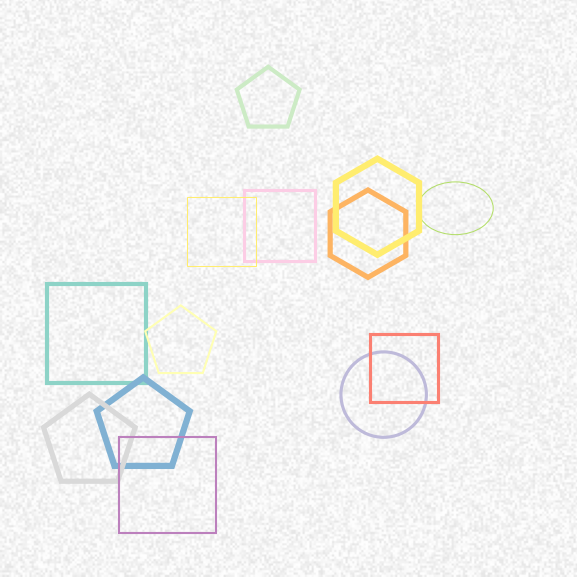[{"shape": "square", "thickness": 2, "radius": 0.43, "center": [0.166, 0.422]}, {"shape": "pentagon", "thickness": 1, "radius": 0.32, "center": [0.313, 0.406]}, {"shape": "circle", "thickness": 1.5, "radius": 0.37, "center": [0.664, 0.316]}, {"shape": "square", "thickness": 1.5, "radius": 0.3, "center": [0.7, 0.362]}, {"shape": "pentagon", "thickness": 3, "radius": 0.42, "center": [0.248, 0.261]}, {"shape": "hexagon", "thickness": 2.5, "radius": 0.38, "center": [0.637, 0.594]}, {"shape": "oval", "thickness": 0.5, "radius": 0.33, "center": [0.789, 0.638]}, {"shape": "square", "thickness": 1.5, "radius": 0.31, "center": [0.484, 0.608]}, {"shape": "pentagon", "thickness": 2.5, "radius": 0.42, "center": [0.155, 0.233]}, {"shape": "square", "thickness": 1, "radius": 0.42, "center": [0.29, 0.159]}, {"shape": "pentagon", "thickness": 2, "radius": 0.29, "center": [0.464, 0.826]}, {"shape": "square", "thickness": 0.5, "radius": 0.3, "center": [0.384, 0.599]}, {"shape": "hexagon", "thickness": 3, "radius": 0.42, "center": [0.654, 0.641]}]